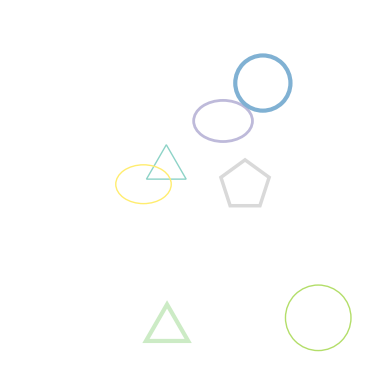[{"shape": "triangle", "thickness": 1, "radius": 0.3, "center": [0.432, 0.564]}, {"shape": "oval", "thickness": 2, "radius": 0.38, "center": [0.579, 0.686]}, {"shape": "circle", "thickness": 3, "radius": 0.36, "center": [0.683, 0.784]}, {"shape": "circle", "thickness": 1, "radius": 0.43, "center": [0.827, 0.175]}, {"shape": "pentagon", "thickness": 2.5, "radius": 0.33, "center": [0.636, 0.519]}, {"shape": "triangle", "thickness": 3, "radius": 0.32, "center": [0.434, 0.146]}, {"shape": "oval", "thickness": 1, "radius": 0.36, "center": [0.373, 0.522]}]